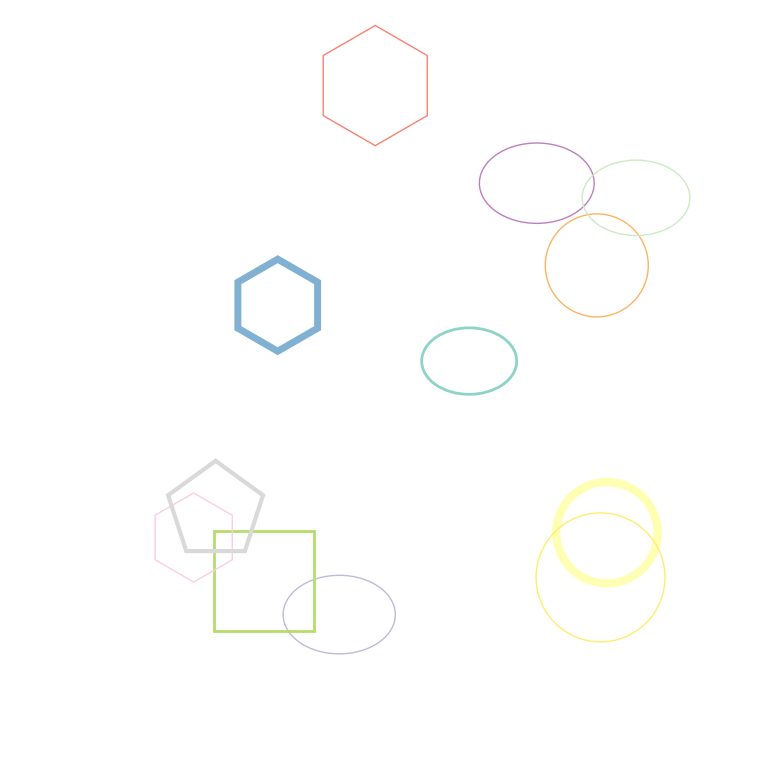[{"shape": "oval", "thickness": 1, "radius": 0.31, "center": [0.609, 0.531]}, {"shape": "circle", "thickness": 3, "radius": 0.33, "center": [0.788, 0.308]}, {"shape": "oval", "thickness": 0.5, "radius": 0.36, "center": [0.441, 0.202]}, {"shape": "hexagon", "thickness": 0.5, "radius": 0.39, "center": [0.487, 0.889]}, {"shape": "hexagon", "thickness": 2.5, "radius": 0.3, "center": [0.361, 0.604]}, {"shape": "circle", "thickness": 0.5, "radius": 0.33, "center": [0.775, 0.655]}, {"shape": "square", "thickness": 1, "radius": 0.32, "center": [0.343, 0.246]}, {"shape": "hexagon", "thickness": 0.5, "radius": 0.29, "center": [0.252, 0.302]}, {"shape": "pentagon", "thickness": 1.5, "radius": 0.32, "center": [0.28, 0.337]}, {"shape": "oval", "thickness": 0.5, "radius": 0.37, "center": [0.697, 0.762]}, {"shape": "oval", "thickness": 0.5, "radius": 0.35, "center": [0.826, 0.743]}, {"shape": "circle", "thickness": 0.5, "radius": 0.42, "center": [0.78, 0.25]}]